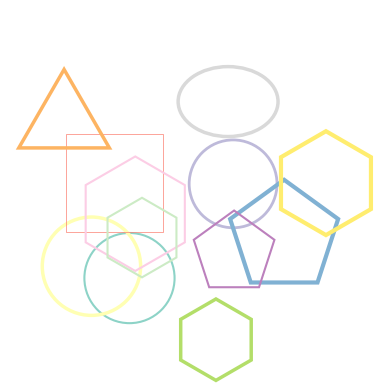[{"shape": "circle", "thickness": 1.5, "radius": 0.59, "center": [0.336, 0.278]}, {"shape": "circle", "thickness": 2.5, "radius": 0.64, "center": [0.238, 0.309]}, {"shape": "circle", "thickness": 2, "radius": 0.57, "center": [0.605, 0.522]}, {"shape": "square", "thickness": 0.5, "radius": 0.63, "center": [0.298, 0.525]}, {"shape": "pentagon", "thickness": 3, "radius": 0.74, "center": [0.738, 0.386]}, {"shape": "triangle", "thickness": 2.5, "radius": 0.68, "center": [0.166, 0.684]}, {"shape": "hexagon", "thickness": 2.5, "radius": 0.53, "center": [0.561, 0.118]}, {"shape": "hexagon", "thickness": 1.5, "radius": 0.74, "center": [0.351, 0.445]}, {"shape": "oval", "thickness": 2.5, "radius": 0.65, "center": [0.592, 0.736]}, {"shape": "pentagon", "thickness": 1.5, "radius": 0.55, "center": [0.608, 0.343]}, {"shape": "hexagon", "thickness": 1.5, "radius": 0.52, "center": [0.369, 0.383]}, {"shape": "hexagon", "thickness": 3, "radius": 0.67, "center": [0.847, 0.524]}]